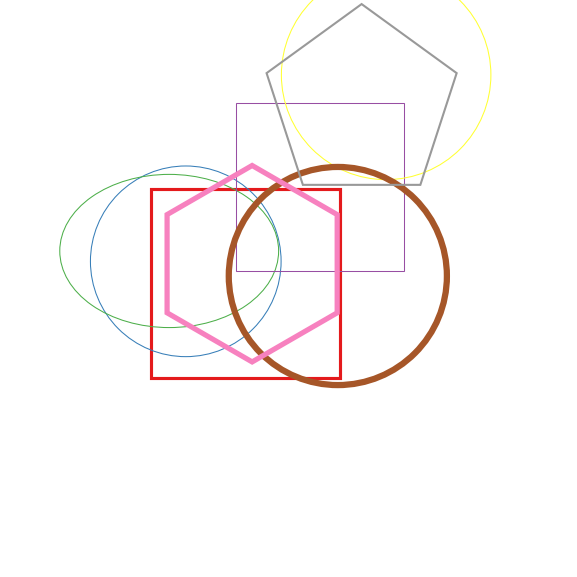[{"shape": "square", "thickness": 1.5, "radius": 0.82, "center": [0.426, 0.509]}, {"shape": "circle", "thickness": 0.5, "radius": 0.83, "center": [0.322, 0.547]}, {"shape": "oval", "thickness": 0.5, "radius": 0.95, "center": [0.293, 0.565]}, {"shape": "square", "thickness": 0.5, "radius": 0.73, "center": [0.554, 0.676]}, {"shape": "circle", "thickness": 0.5, "radius": 0.91, "center": [0.669, 0.869]}, {"shape": "circle", "thickness": 3, "radius": 0.94, "center": [0.585, 0.521]}, {"shape": "hexagon", "thickness": 2.5, "radius": 0.85, "center": [0.437, 0.543]}, {"shape": "pentagon", "thickness": 1, "radius": 0.87, "center": [0.626, 0.819]}]